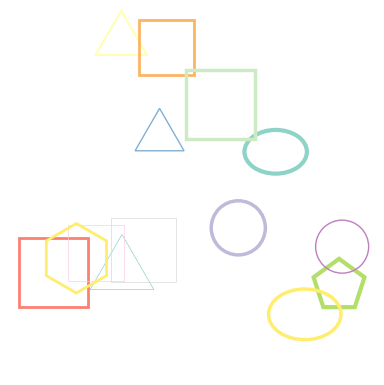[{"shape": "triangle", "thickness": 0.5, "radius": 0.48, "center": [0.317, 0.295]}, {"shape": "oval", "thickness": 3, "radius": 0.41, "center": [0.716, 0.606]}, {"shape": "triangle", "thickness": 1.5, "radius": 0.38, "center": [0.315, 0.896]}, {"shape": "circle", "thickness": 2.5, "radius": 0.35, "center": [0.619, 0.408]}, {"shape": "square", "thickness": 2, "radius": 0.45, "center": [0.138, 0.292]}, {"shape": "triangle", "thickness": 1, "radius": 0.37, "center": [0.414, 0.645]}, {"shape": "square", "thickness": 2, "radius": 0.36, "center": [0.433, 0.877]}, {"shape": "pentagon", "thickness": 3, "radius": 0.35, "center": [0.881, 0.258]}, {"shape": "square", "thickness": 0.5, "radius": 0.36, "center": [0.25, 0.342]}, {"shape": "square", "thickness": 0.5, "radius": 0.42, "center": [0.372, 0.35]}, {"shape": "circle", "thickness": 1, "radius": 0.34, "center": [0.889, 0.359]}, {"shape": "square", "thickness": 2.5, "radius": 0.45, "center": [0.573, 0.729]}, {"shape": "oval", "thickness": 2.5, "radius": 0.47, "center": [0.792, 0.184]}, {"shape": "hexagon", "thickness": 2, "radius": 0.45, "center": [0.198, 0.329]}]